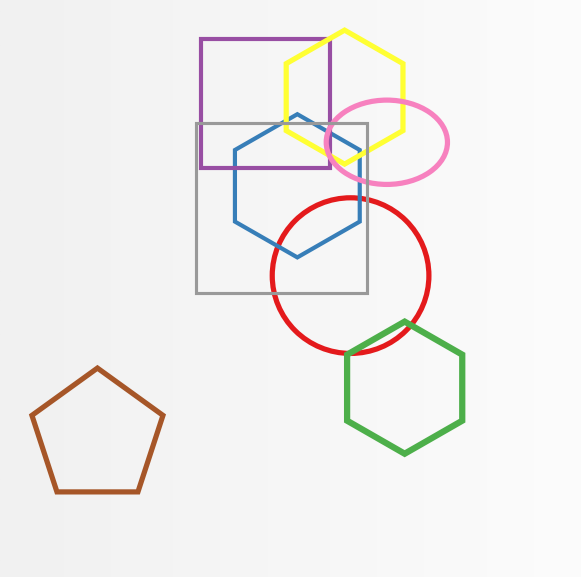[{"shape": "circle", "thickness": 2.5, "radius": 0.67, "center": [0.603, 0.522]}, {"shape": "hexagon", "thickness": 2, "radius": 0.62, "center": [0.512, 0.677]}, {"shape": "hexagon", "thickness": 3, "radius": 0.57, "center": [0.696, 0.328]}, {"shape": "square", "thickness": 2, "radius": 0.56, "center": [0.457, 0.82]}, {"shape": "hexagon", "thickness": 2.5, "radius": 0.58, "center": [0.593, 0.831]}, {"shape": "pentagon", "thickness": 2.5, "radius": 0.59, "center": [0.168, 0.243]}, {"shape": "oval", "thickness": 2.5, "radius": 0.52, "center": [0.666, 0.753]}, {"shape": "square", "thickness": 1.5, "radius": 0.74, "center": [0.484, 0.639]}]